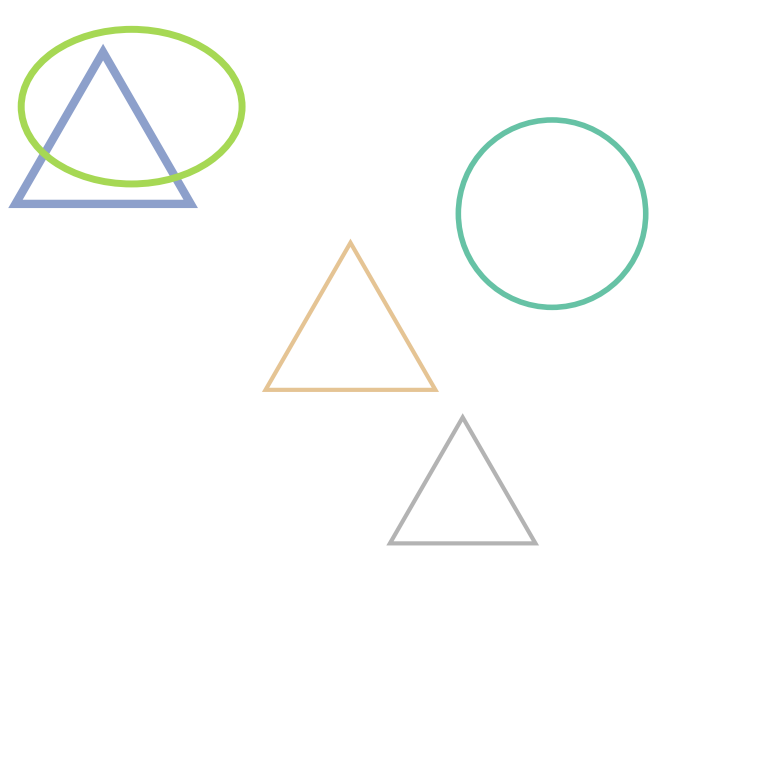[{"shape": "circle", "thickness": 2, "radius": 0.61, "center": [0.717, 0.723]}, {"shape": "triangle", "thickness": 3, "radius": 0.66, "center": [0.134, 0.801]}, {"shape": "oval", "thickness": 2.5, "radius": 0.72, "center": [0.171, 0.862]}, {"shape": "triangle", "thickness": 1.5, "radius": 0.64, "center": [0.455, 0.557]}, {"shape": "triangle", "thickness": 1.5, "radius": 0.55, "center": [0.601, 0.349]}]